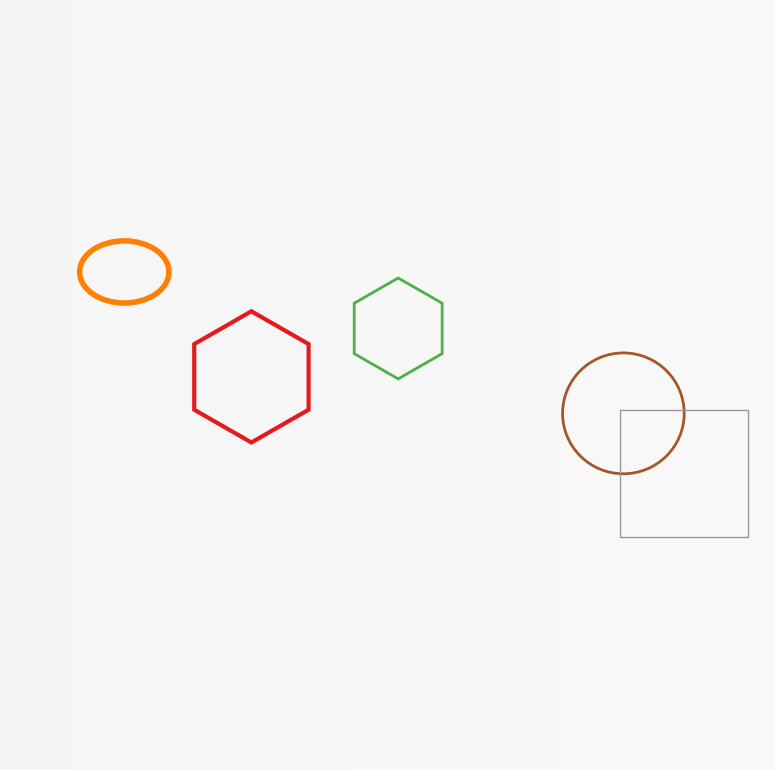[{"shape": "hexagon", "thickness": 1.5, "radius": 0.43, "center": [0.324, 0.511]}, {"shape": "hexagon", "thickness": 1, "radius": 0.33, "center": [0.514, 0.573]}, {"shape": "oval", "thickness": 2, "radius": 0.29, "center": [0.16, 0.647]}, {"shape": "circle", "thickness": 1, "radius": 0.39, "center": [0.804, 0.463]}, {"shape": "square", "thickness": 0.5, "radius": 0.41, "center": [0.883, 0.385]}]